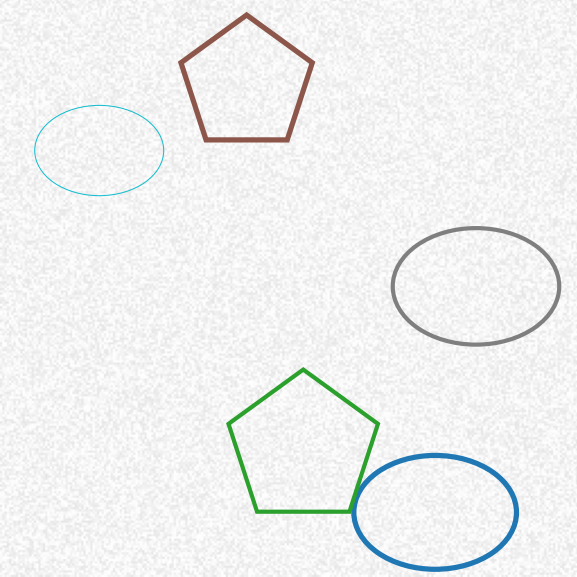[{"shape": "oval", "thickness": 2.5, "radius": 0.7, "center": [0.754, 0.112]}, {"shape": "pentagon", "thickness": 2, "radius": 0.68, "center": [0.525, 0.223]}, {"shape": "pentagon", "thickness": 2.5, "radius": 0.6, "center": [0.427, 0.854]}, {"shape": "oval", "thickness": 2, "radius": 0.72, "center": [0.824, 0.503]}, {"shape": "oval", "thickness": 0.5, "radius": 0.56, "center": [0.172, 0.738]}]